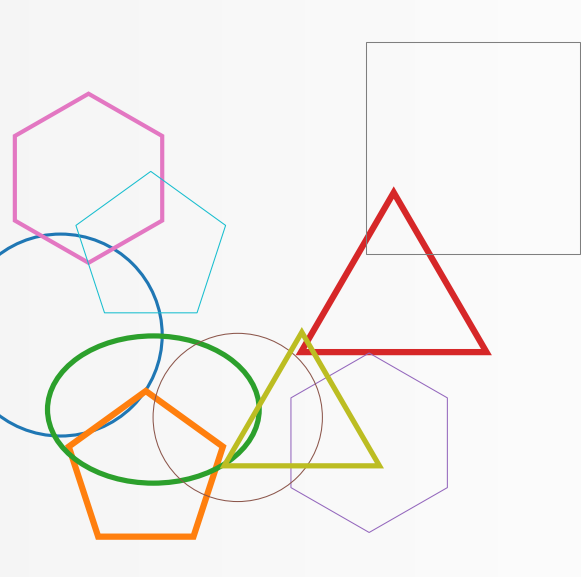[{"shape": "circle", "thickness": 1.5, "radius": 0.87, "center": [0.104, 0.419]}, {"shape": "pentagon", "thickness": 3, "radius": 0.7, "center": [0.251, 0.183]}, {"shape": "oval", "thickness": 2.5, "radius": 0.91, "center": [0.264, 0.29]}, {"shape": "triangle", "thickness": 3, "radius": 0.92, "center": [0.677, 0.482]}, {"shape": "hexagon", "thickness": 0.5, "radius": 0.78, "center": [0.635, 0.232]}, {"shape": "circle", "thickness": 0.5, "radius": 0.73, "center": [0.409, 0.276]}, {"shape": "hexagon", "thickness": 2, "radius": 0.73, "center": [0.152, 0.69]}, {"shape": "square", "thickness": 0.5, "radius": 0.92, "center": [0.814, 0.743]}, {"shape": "triangle", "thickness": 2.5, "radius": 0.77, "center": [0.519, 0.27]}, {"shape": "pentagon", "thickness": 0.5, "radius": 0.68, "center": [0.259, 0.567]}]